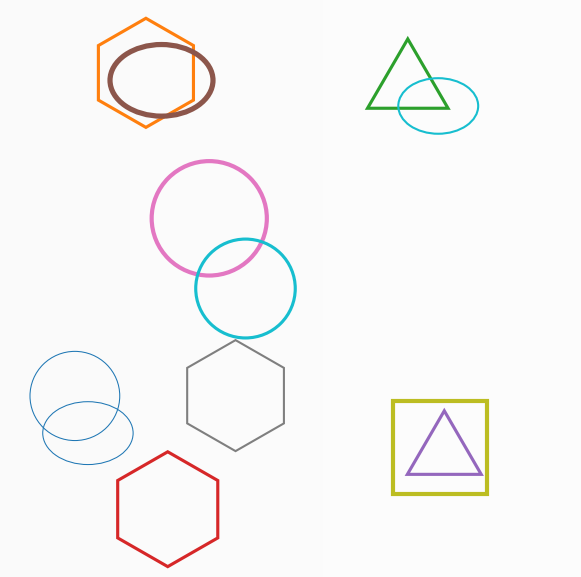[{"shape": "circle", "thickness": 0.5, "radius": 0.39, "center": [0.129, 0.313]}, {"shape": "oval", "thickness": 0.5, "radius": 0.39, "center": [0.151, 0.249]}, {"shape": "hexagon", "thickness": 1.5, "radius": 0.47, "center": [0.251, 0.873]}, {"shape": "triangle", "thickness": 1.5, "radius": 0.4, "center": [0.702, 0.852]}, {"shape": "hexagon", "thickness": 1.5, "radius": 0.5, "center": [0.289, 0.117]}, {"shape": "triangle", "thickness": 1.5, "radius": 0.37, "center": [0.764, 0.214]}, {"shape": "oval", "thickness": 2.5, "radius": 0.44, "center": [0.278, 0.86]}, {"shape": "circle", "thickness": 2, "radius": 0.5, "center": [0.36, 0.621]}, {"shape": "hexagon", "thickness": 1, "radius": 0.48, "center": [0.405, 0.314]}, {"shape": "square", "thickness": 2, "radius": 0.4, "center": [0.757, 0.224]}, {"shape": "oval", "thickness": 1, "radius": 0.34, "center": [0.754, 0.816]}, {"shape": "circle", "thickness": 1.5, "radius": 0.43, "center": [0.422, 0.5]}]